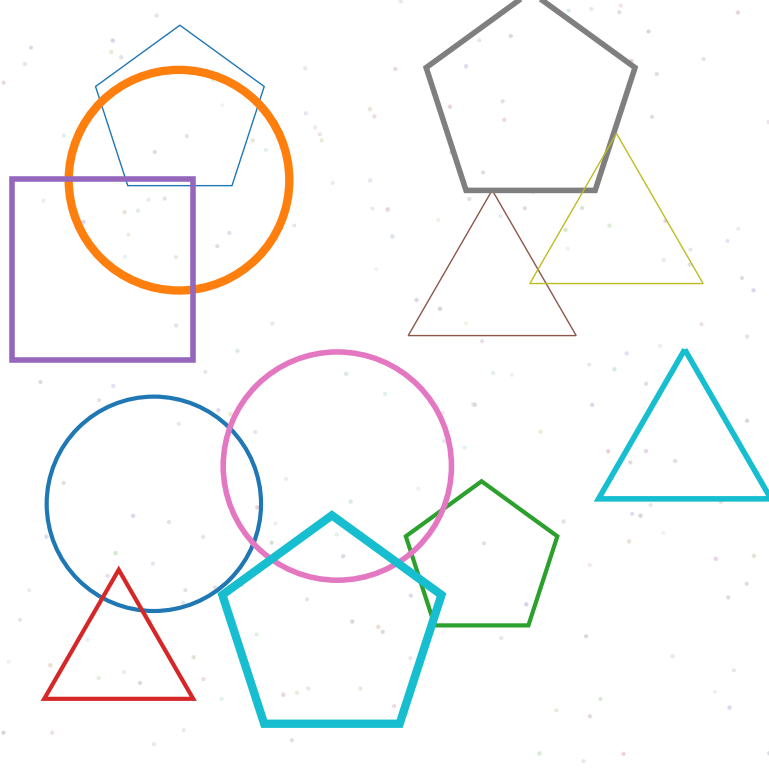[{"shape": "pentagon", "thickness": 0.5, "radius": 0.58, "center": [0.234, 0.852]}, {"shape": "circle", "thickness": 1.5, "radius": 0.7, "center": [0.2, 0.346]}, {"shape": "circle", "thickness": 3, "radius": 0.72, "center": [0.232, 0.766]}, {"shape": "pentagon", "thickness": 1.5, "radius": 0.52, "center": [0.625, 0.272]}, {"shape": "triangle", "thickness": 1.5, "radius": 0.56, "center": [0.154, 0.148]}, {"shape": "square", "thickness": 2, "radius": 0.59, "center": [0.133, 0.65]}, {"shape": "triangle", "thickness": 0.5, "radius": 0.63, "center": [0.639, 0.627]}, {"shape": "circle", "thickness": 2, "radius": 0.74, "center": [0.438, 0.395]}, {"shape": "pentagon", "thickness": 2, "radius": 0.71, "center": [0.689, 0.868]}, {"shape": "triangle", "thickness": 0.5, "radius": 0.65, "center": [0.801, 0.697]}, {"shape": "pentagon", "thickness": 3, "radius": 0.75, "center": [0.431, 0.181]}, {"shape": "triangle", "thickness": 2, "radius": 0.65, "center": [0.889, 0.417]}]